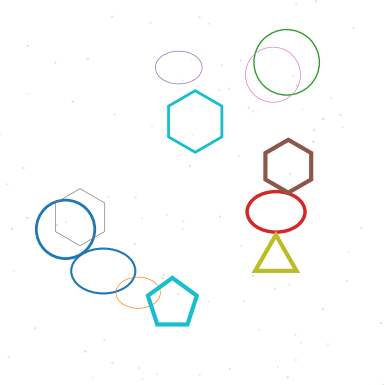[{"shape": "oval", "thickness": 1.5, "radius": 0.42, "center": [0.268, 0.296]}, {"shape": "circle", "thickness": 2, "radius": 0.38, "center": [0.17, 0.404]}, {"shape": "oval", "thickness": 0.5, "radius": 0.29, "center": [0.359, 0.24]}, {"shape": "circle", "thickness": 1, "radius": 0.43, "center": [0.745, 0.838]}, {"shape": "oval", "thickness": 2.5, "radius": 0.38, "center": [0.717, 0.45]}, {"shape": "oval", "thickness": 0.5, "radius": 0.3, "center": [0.464, 0.825]}, {"shape": "hexagon", "thickness": 3, "radius": 0.34, "center": [0.749, 0.568]}, {"shape": "circle", "thickness": 0.5, "radius": 0.36, "center": [0.709, 0.806]}, {"shape": "hexagon", "thickness": 0.5, "radius": 0.37, "center": [0.208, 0.436]}, {"shape": "triangle", "thickness": 3, "radius": 0.31, "center": [0.717, 0.328]}, {"shape": "pentagon", "thickness": 3, "radius": 0.33, "center": [0.448, 0.211]}, {"shape": "hexagon", "thickness": 2, "radius": 0.4, "center": [0.507, 0.684]}]